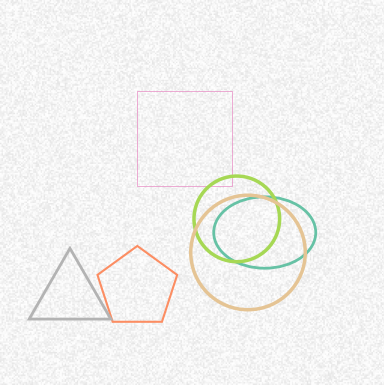[{"shape": "oval", "thickness": 2, "radius": 0.66, "center": [0.688, 0.396]}, {"shape": "pentagon", "thickness": 1.5, "radius": 0.54, "center": [0.357, 0.252]}, {"shape": "square", "thickness": 0.5, "radius": 0.62, "center": [0.48, 0.64]}, {"shape": "circle", "thickness": 2.5, "radius": 0.56, "center": [0.615, 0.432]}, {"shape": "circle", "thickness": 2.5, "radius": 0.74, "center": [0.644, 0.344]}, {"shape": "triangle", "thickness": 2, "radius": 0.61, "center": [0.182, 0.232]}]